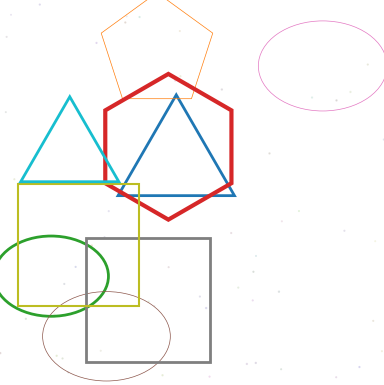[{"shape": "triangle", "thickness": 2, "radius": 0.87, "center": [0.458, 0.579]}, {"shape": "pentagon", "thickness": 0.5, "radius": 0.76, "center": [0.408, 0.867]}, {"shape": "oval", "thickness": 2, "radius": 0.74, "center": [0.133, 0.283]}, {"shape": "hexagon", "thickness": 3, "radius": 0.95, "center": [0.437, 0.619]}, {"shape": "oval", "thickness": 0.5, "radius": 0.83, "center": [0.277, 0.126]}, {"shape": "oval", "thickness": 0.5, "radius": 0.84, "center": [0.838, 0.829]}, {"shape": "square", "thickness": 2, "radius": 0.81, "center": [0.385, 0.221]}, {"shape": "square", "thickness": 1.5, "radius": 0.79, "center": [0.204, 0.363]}, {"shape": "triangle", "thickness": 2, "radius": 0.74, "center": [0.181, 0.602]}]